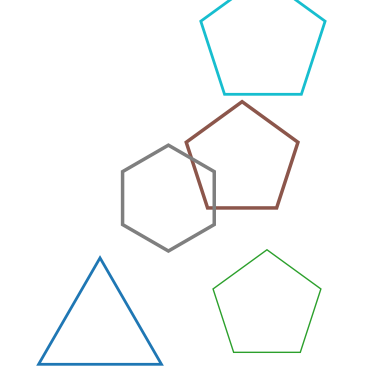[{"shape": "triangle", "thickness": 2, "radius": 0.92, "center": [0.26, 0.146]}, {"shape": "pentagon", "thickness": 1, "radius": 0.74, "center": [0.693, 0.204]}, {"shape": "pentagon", "thickness": 2.5, "radius": 0.76, "center": [0.629, 0.583]}, {"shape": "hexagon", "thickness": 2.5, "radius": 0.69, "center": [0.437, 0.485]}, {"shape": "pentagon", "thickness": 2, "radius": 0.85, "center": [0.683, 0.892]}]